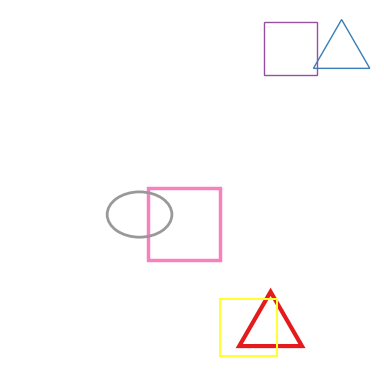[{"shape": "triangle", "thickness": 3, "radius": 0.47, "center": [0.703, 0.148]}, {"shape": "triangle", "thickness": 1, "radius": 0.42, "center": [0.887, 0.865]}, {"shape": "square", "thickness": 1, "radius": 0.34, "center": [0.755, 0.874]}, {"shape": "square", "thickness": 1.5, "radius": 0.37, "center": [0.646, 0.149]}, {"shape": "square", "thickness": 2.5, "radius": 0.47, "center": [0.478, 0.417]}, {"shape": "oval", "thickness": 2, "radius": 0.42, "center": [0.362, 0.443]}]